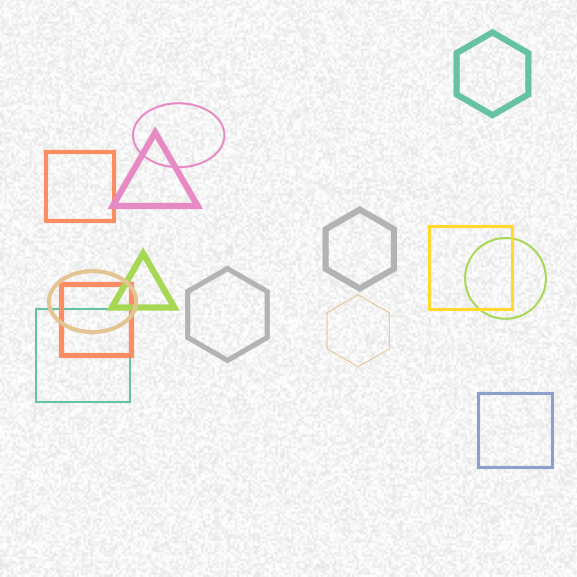[{"shape": "hexagon", "thickness": 3, "radius": 0.36, "center": [0.853, 0.871]}, {"shape": "square", "thickness": 1, "radius": 0.41, "center": [0.144, 0.384]}, {"shape": "square", "thickness": 2.5, "radius": 0.31, "center": [0.166, 0.446]}, {"shape": "square", "thickness": 2, "radius": 0.3, "center": [0.138, 0.676]}, {"shape": "square", "thickness": 1.5, "radius": 0.32, "center": [0.893, 0.254]}, {"shape": "oval", "thickness": 1, "radius": 0.4, "center": [0.309, 0.765]}, {"shape": "triangle", "thickness": 3, "radius": 0.42, "center": [0.269, 0.685]}, {"shape": "triangle", "thickness": 3, "radius": 0.31, "center": [0.248, 0.498]}, {"shape": "circle", "thickness": 1, "radius": 0.35, "center": [0.875, 0.517]}, {"shape": "square", "thickness": 1.5, "radius": 0.36, "center": [0.814, 0.536]}, {"shape": "hexagon", "thickness": 0.5, "radius": 0.31, "center": [0.62, 0.426]}, {"shape": "oval", "thickness": 2, "radius": 0.38, "center": [0.16, 0.477]}, {"shape": "hexagon", "thickness": 2.5, "radius": 0.4, "center": [0.394, 0.455]}, {"shape": "hexagon", "thickness": 3, "radius": 0.34, "center": [0.623, 0.568]}]